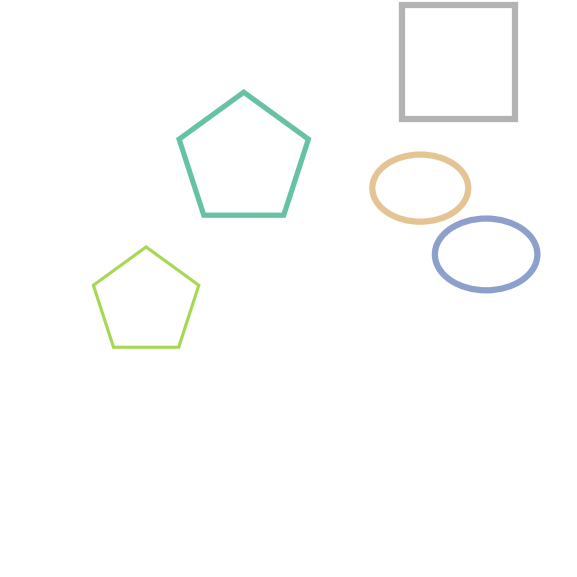[{"shape": "pentagon", "thickness": 2.5, "radius": 0.59, "center": [0.422, 0.722]}, {"shape": "oval", "thickness": 3, "radius": 0.44, "center": [0.842, 0.559]}, {"shape": "pentagon", "thickness": 1.5, "radius": 0.48, "center": [0.253, 0.476]}, {"shape": "oval", "thickness": 3, "radius": 0.42, "center": [0.728, 0.673]}, {"shape": "square", "thickness": 3, "radius": 0.49, "center": [0.794, 0.892]}]